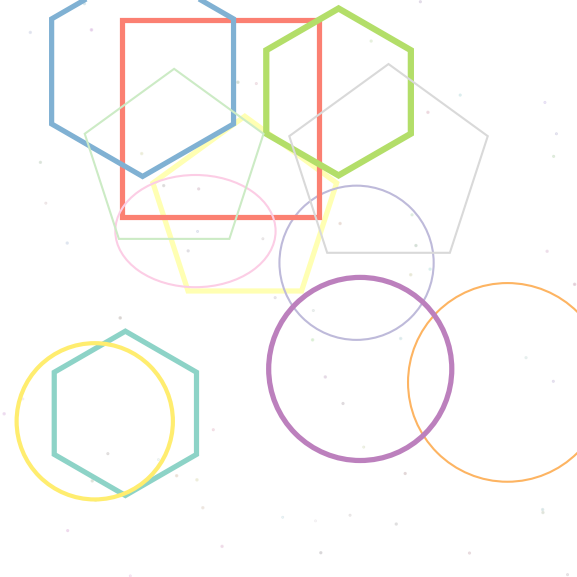[{"shape": "hexagon", "thickness": 2.5, "radius": 0.71, "center": [0.217, 0.283]}, {"shape": "pentagon", "thickness": 2.5, "radius": 0.84, "center": [0.424, 0.631]}, {"shape": "circle", "thickness": 1, "radius": 0.67, "center": [0.617, 0.544]}, {"shape": "square", "thickness": 2.5, "radius": 0.85, "center": [0.382, 0.794]}, {"shape": "hexagon", "thickness": 2.5, "radius": 0.91, "center": [0.247, 0.875]}, {"shape": "circle", "thickness": 1, "radius": 0.86, "center": [0.879, 0.337]}, {"shape": "hexagon", "thickness": 3, "radius": 0.72, "center": [0.586, 0.84]}, {"shape": "oval", "thickness": 1, "radius": 0.69, "center": [0.338, 0.599]}, {"shape": "pentagon", "thickness": 1, "radius": 0.9, "center": [0.673, 0.708]}, {"shape": "circle", "thickness": 2.5, "radius": 0.79, "center": [0.624, 0.36]}, {"shape": "pentagon", "thickness": 1, "radius": 0.81, "center": [0.302, 0.717]}, {"shape": "circle", "thickness": 2, "radius": 0.68, "center": [0.164, 0.27]}]